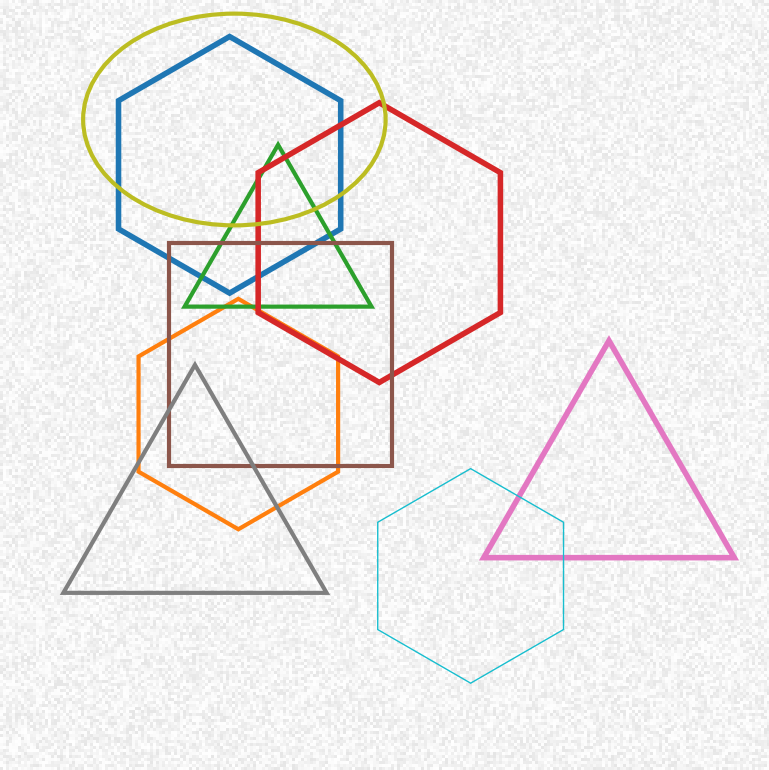[{"shape": "hexagon", "thickness": 2, "radius": 0.83, "center": [0.298, 0.786]}, {"shape": "hexagon", "thickness": 1.5, "radius": 0.75, "center": [0.31, 0.462]}, {"shape": "triangle", "thickness": 1.5, "radius": 0.7, "center": [0.361, 0.672]}, {"shape": "hexagon", "thickness": 2, "radius": 0.91, "center": [0.493, 0.685]}, {"shape": "square", "thickness": 1.5, "radius": 0.72, "center": [0.365, 0.539]}, {"shape": "triangle", "thickness": 2, "radius": 0.94, "center": [0.791, 0.37]}, {"shape": "triangle", "thickness": 1.5, "radius": 0.99, "center": [0.253, 0.329]}, {"shape": "oval", "thickness": 1.5, "radius": 0.98, "center": [0.304, 0.845]}, {"shape": "hexagon", "thickness": 0.5, "radius": 0.7, "center": [0.611, 0.252]}]